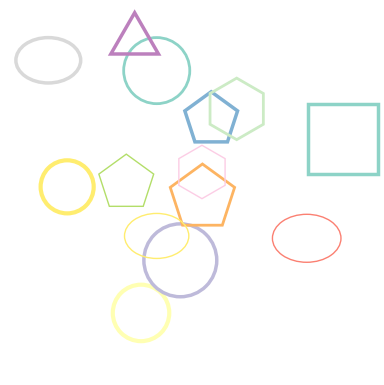[{"shape": "circle", "thickness": 2, "radius": 0.43, "center": [0.407, 0.817]}, {"shape": "square", "thickness": 2.5, "radius": 0.45, "center": [0.891, 0.639]}, {"shape": "circle", "thickness": 3, "radius": 0.37, "center": [0.366, 0.187]}, {"shape": "circle", "thickness": 2.5, "radius": 0.47, "center": [0.468, 0.324]}, {"shape": "oval", "thickness": 1, "radius": 0.45, "center": [0.797, 0.381]}, {"shape": "pentagon", "thickness": 2.5, "radius": 0.36, "center": [0.549, 0.69]}, {"shape": "pentagon", "thickness": 2, "radius": 0.44, "center": [0.526, 0.486]}, {"shape": "pentagon", "thickness": 1, "radius": 0.37, "center": [0.328, 0.525]}, {"shape": "hexagon", "thickness": 1, "radius": 0.35, "center": [0.525, 0.553]}, {"shape": "oval", "thickness": 2.5, "radius": 0.42, "center": [0.125, 0.843]}, {"shape": "triangle", "thickness": 2.5, "radius": 0.36, "center": [0.35, 0.895]}, {"shape": "hexagon", "thickness": 2, "radius": 0.4, "center": [0.615, 0.717]}, {"shape": "oval", "thickness": 1, "radius": 0.42, "center": [0.407, 0.387]}, {"shape": "circle", "thickness": 3, "radius": 0.34, "center": [0.174, 0.515]}]